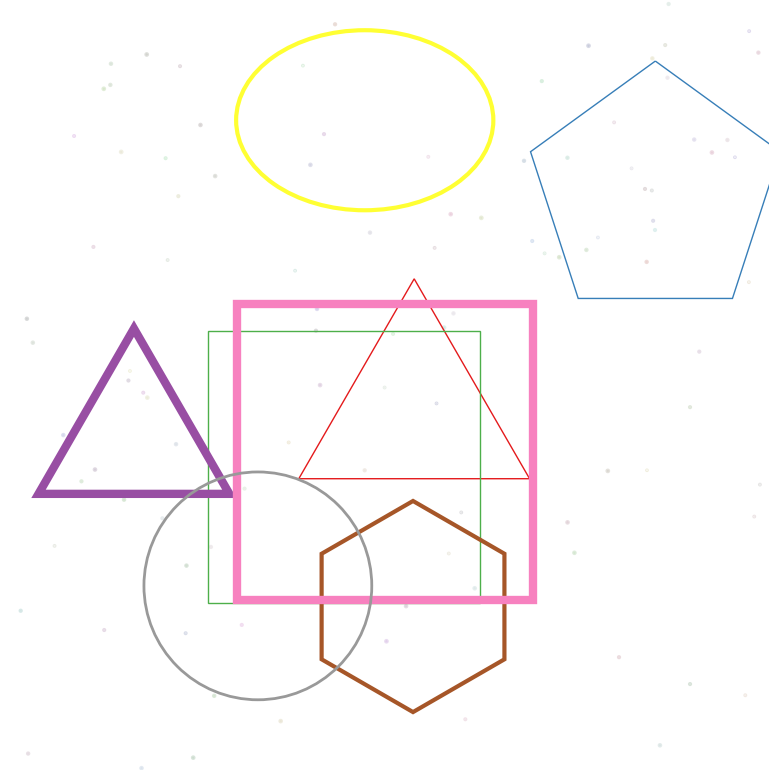[{"shape": "triangle", "thickness": 0.5, "radius": 0.87, "center": [0.538, 0.465]}, {"shape": "pentagon", "thickness": 0.5, "radius": 0.85, "center": [0.851, 0.75]}, {"shape": "square", "thickness": 0.5, "radius": 0.88, "center": [0.447, 0.394]}, {"shape": "triangle", "thickness": 3, "radius": 0.72, "center": [0.174, 0.43]}, {"shape": "oval", "thickness": 1.5, "radius": 0.84, "center": [0.474, 0.844]}, {"shape": "hexagon", "thickness": 1.5, "radius": 0.69, "center": [0.536, 0.212]}, {"shape": "square", "thickness": 3, "radius": 0.96, "center": [0.5, 0.413]}, {"shape": "circle", "thickness": 1, "radius": 0.74, "center": [0.335, 0.239]}]